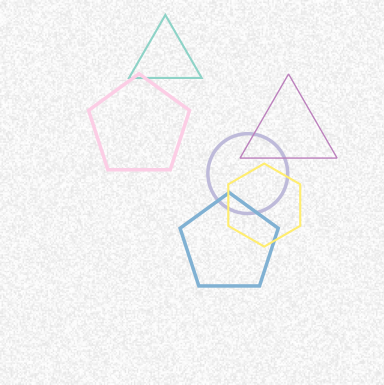[{"shape": "triangle", "thickness": 1.5, "radius": 0.55, "center": [0.43, 0.852]}, {"shape": "circle", "thickness": 2.5, "radius": 0.52, "center": [0.644, 0.549]}, {"shape": "pentagon", "thickness": 2.5, "radius": 0.67, "center": [0.595, 0.366]}, {"shape": "pentagon", "thickness": 2.5, "radius": 0.69, "center": [0.361, 0.671]}, {"shape": "triangle", "thickness": 1, "radius": 0.73, "center": [0.749, 0.662]}, {"shape": "hexagon", "thickness": 1.5, "radius": 0.54, "center": [0.686, 0.467]}]